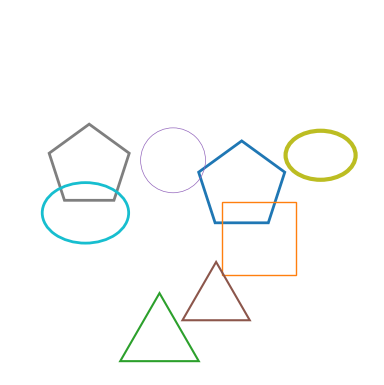[{"shape": "pentagon", "thickness": 2, "radius": 0.59, "center": [0.628, 0.516]}, {"shape": "square", "thickness": 1, "radius": 0.48, "center": [0.672, 0.381]}, {"shape": "triangle", "thickness": 1.5, "radius": 0.59, "center": [0.414, 0.121]}, {"shape": "circle", "thickness": 0.5, "radius": 0.42, "center": [0.45, 0.584]}, {"shape": "triangle", "thickness": 1.5, "radius": 0.5, "center": [0.561, 0.219]}, {"shape": "pentagon", "thickness": 2, "radius": 0.55, "center": [0.232, 0.568]}, {"shape": "oval", "thickness": 3, "radius": 0.45, "center": [0.833, 0.597]}, {"shape": "oval", "thickness": 2, "radius": 0.56, "center": [0.222, 0.447]}]